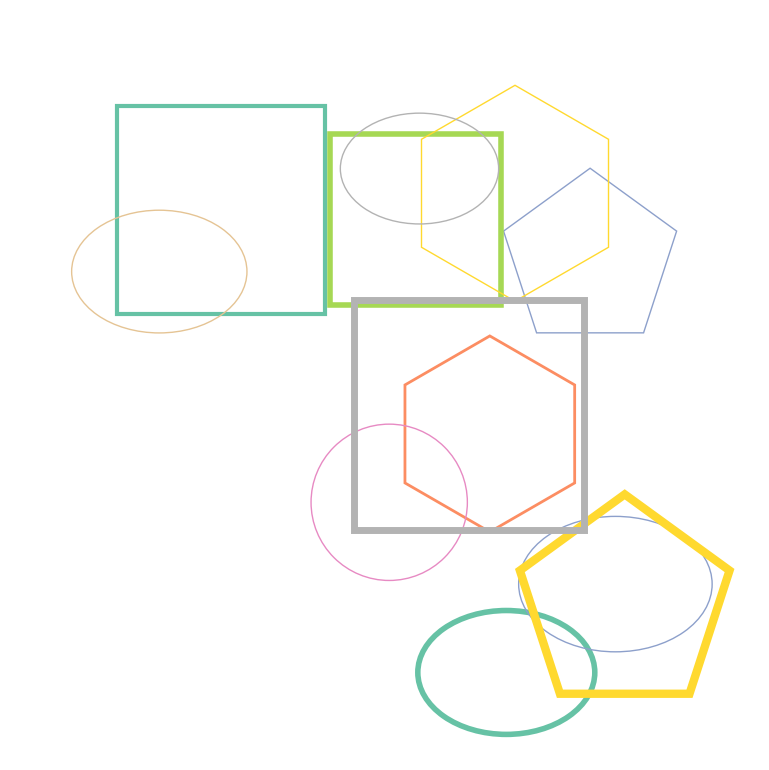[{"shape": "square", "thickness": 1.5, "radius": 0.68, "center": [0.287, 0.727]}, {"shape": "oval", "thickness": 2, "radius": 0.57, "center": [0.658, 0.127]}, {"shape": "hexagon", "thickness": 1, "radius": 0.64, "center": [0.636, 0.436]}, {"shape": "oval", "thickness": 0.5, "radius": 0.63, "center": [0.799, 0.241]}, {"shape": "pentagon", "thickness": 0.5, "radius": 0.59, "center": [0.766, 0.663]}, {"shape": "circle", "thickness": 0.5, "radius": 0.51, "center": [0.505, 0.348]}, {"shape": "square", "thickness": 2, "radius": 0.55, "center": [0.539, 0.715]}, {"shape": "pentagon", "thickness": 3, "radius": 0.72, "center": [0.811, 0.215]}, {"shape": "hexagon", "thickness": 0.5, "radius": 0.7, "center": [0.669, 0.749]}, {"shape": "oval", "thickness": 0.5, "radius": 0.57, "center": [0.207, 0.647]}, {"shape": "oval", "thickness": 0.5, "radius": 0.51, "center": [0.545, 0.781]}, {"shape": "square", "thickness": 2.5, "radius": 0.75, "center": [0.609, 0.462]}]